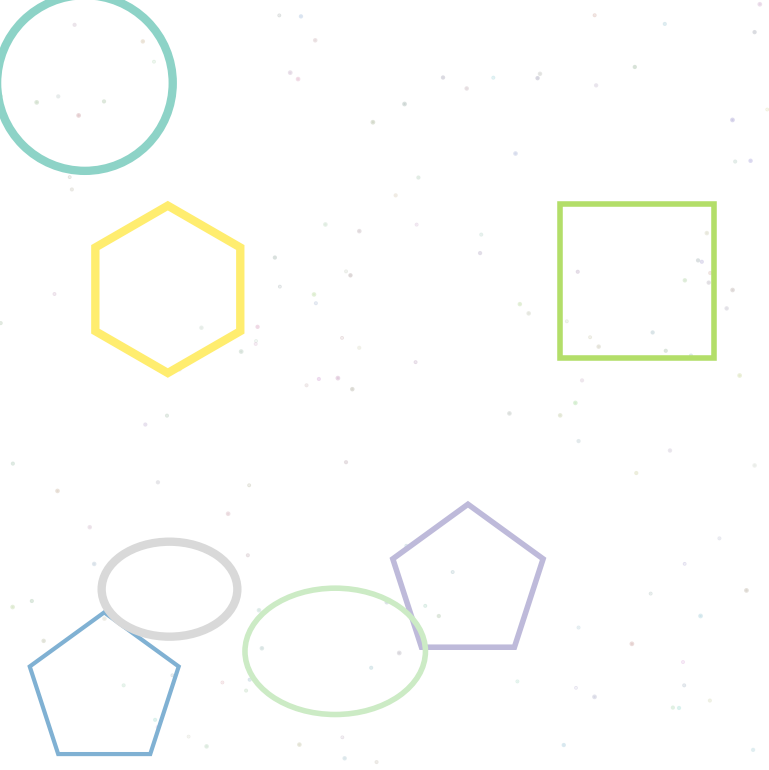[{"shape": "circle", "thickness": 3, "radius": 0.57, "center": [0.11, 0.892]}, {"shape": "pentagon", "thickness": 2, "radius": 0.51, "center": [0.608, 0.242]}, {"shape": "pentagon", "thickness": 1.5, "radius": 0.51, "center": [0.135, 0.103]}, {"shape": "square", "thickness": 2, "radius": 0.5, "center": [0.828, 0.635]}, {"shape": "oval", "thickness": 3, "radius": 0.44, "center": [0.22, 0.235]}, {"shape": "oval", "thickness": 2, "radius": 0.59, "center": [0.435, 0.154]}, {"shape": "hexagon", "thickness": 3, "radius": 0.54, "center": [0.218, 0.624]}]